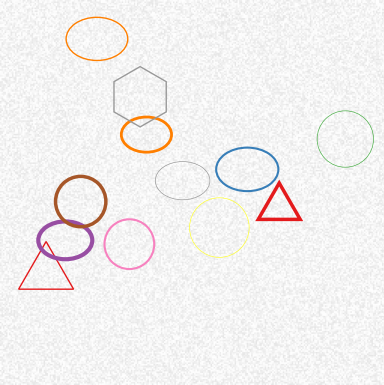[{"shape": "triangle", "thickness": 1, "radius": 0.41, "center": [0.12, 0.29]}, {"shape": "triangle", "thickness": 2.5, "radius": 0.31, "center": [0.725, 0.462]}, {"shape": "oval", "thickness": 1.5, "radius": 0.4, "center": [0.642, 0.56]}, {"shape": "circle", "thickness": 0.5, "radius": 0.37, "center": [0.897, 0.639]}, {"shape": "oval", "thickness": 3, "radius": 0.35, "center": [0.17, 0.376]}, {"shape": "oval", "thickness": 2, "radius": 0.33, "center": [0.38, 0.65]}, {"shape": "oval", "thickness": 1, "radius": 0.4, "center": [0.252, 0.899]}, {"shape": "circle", "thickness": 0.5, "radius": 0.39, "center": [0.57, 0.409]}, {"shape": "circle", "thickness": 2.5, "radius": 0.33, "center": [0.21, 0.476]}, {"shape": "circle", "thickness": 1.5, "radius": 0.32, "center": [0.336, 0.366]}, {"shape": "oval", "thickness": 0.5, "radius": 0.35, "center": [0.474, 0.531]}, {"shape": "hexagon", "thickness": 1, "radius": 0.39, "center": [0.364, 0.749]}]